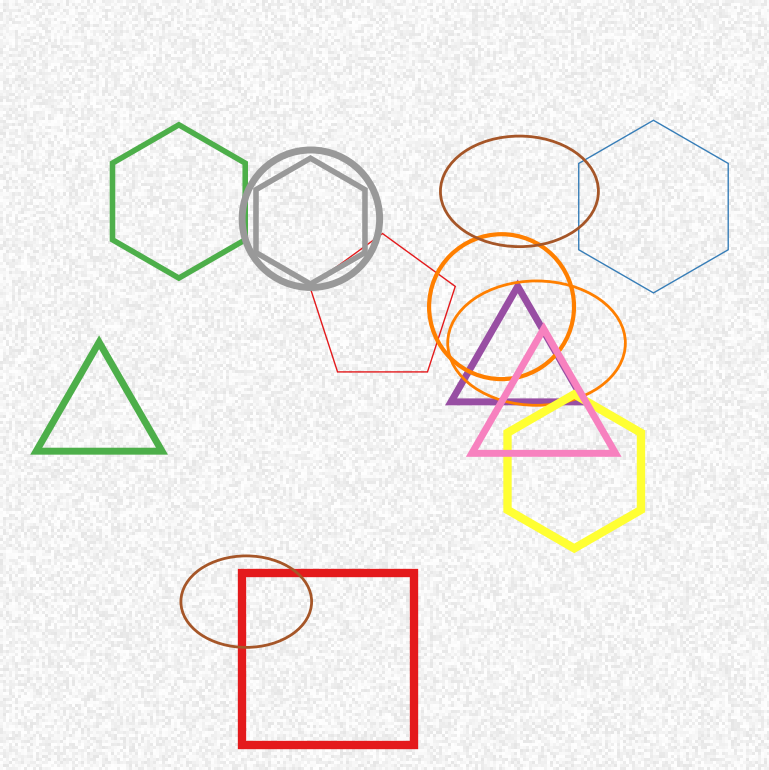[{"shape": "pentagon", "thickness": 0.5, "radius": 0.5, "center": [0.497, 0.597]}, {"shape": "square", "thickness": 3, "radius": 0.56, "center": [0.426, 0.144]}, {"shape": "hexagon", "thickness": 0.5, "radius": 0.56, "center": [0.849, 0.732]}, {"shape": "triangle", "thickness": 2.5, "radius": 0.47, "center": [0.129, 0.461]}, {"shape": "hexagon", "thickness": 2, "radius": 0.5, "center": [0.232, 0.738]}, {"shape": "triangle", "thickness": 2.5, "radius": 0.5, "center": [0.672, 0.528]}, {"shape": "oval", "thickness": 1, "radius": 0.58, "center": [0.697, 0.554]}, {"shape": "circle", "thickness": 1.5, "radius": 0.47, "center": [0.651, 0.602]}, {"shape": "hexagon", "thickness": 3, "radius": 0.5, "center": [0.746, 0.388]}, {"shape": "oval", "thickness": 1, "radius": 0.42, "center": [0.32, 0.219]}, {"shape": "oval", "thickness": 1, "radius": 0.51, "center": [0.675, 0.751]}, {"shape": "triangle", "thickness": 2.5, "radius": 0.54, "center": [0.706, 0.465]}, {"shape": "hexagon", "thickness": 2, "radius": 0.41, "center": [0.403, 0.713]}, {"shape": "circle", "thickness": 2.5, "radius": 0.45, "center": [0.404, 0.716]}]